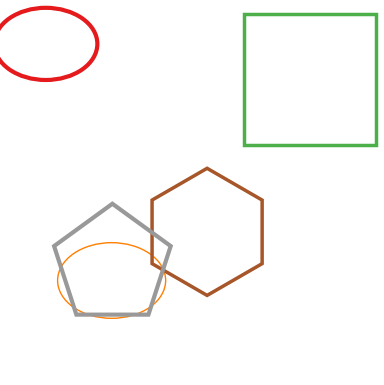[{"shape": "oval", "thickness": 3, "radius": 0.67, "center": [0.119, 0.886]}, {"shape": "square", "thickness": 2.5, "radius": 0.86, "center": [0.805, 0.793]}, {"shape": "oval", "thickness": 1, "radius": 0.7, "center": [0.29, 0.271]}, {"shape": "hexagon", "thickness": 2.5, "radius": 0.83, "center": [0.538, 0.398]}, {"shape": "pentagon", "thickness": 3, "radius": 0.8, "center": [0.292, 0.312]}]